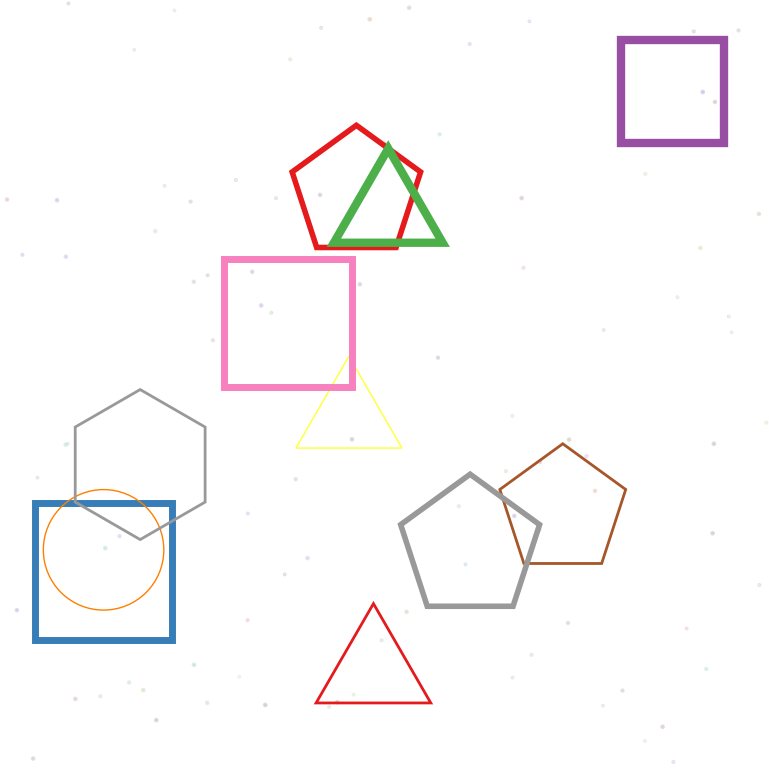[{"shape": "pentagon", "thickness": 2, "radius": 0.44, "center": [0.463, 0.75]}, {"shape": "triangle", "thickness": 1, "radius": 0.43, "center": [0.485, 0.13]}, {"shape": "square", "thickness": 2.5, "radius": 0.44, "center": [0.135, 0.258]}, {"shape": "triangle", "thickness": 3, "radius": 0.41, "center": [0.504, 0.726]}, {"shape": "square", "thickness": 3, "radius": 0.34, "center": [0.873, 0.881]}, {"shape": "circle", "thickness": 0.5, "radius": 0.39, "center": [0.135, 0.286]}, {"shape": "triangle", "thickness": 0.5, "radius": 0.4, "center": [0.453, 0.458]}, {"shape": "pentagon", "thickness": 1, "radius": 0.43, "center": [0.731, 0.338]}, {"shape": "square", "thickness": 2.5, "radius": 0.42, "center": [0.374, 0.58]}, {"shape": "hexagon", "thickness": 1, "radius": 0.49, "center": [0.182, 0.397]}, {"shape": "pentagon", "thickness": 2, "radius": 0.47, "center": [0.611, 0.289]}]